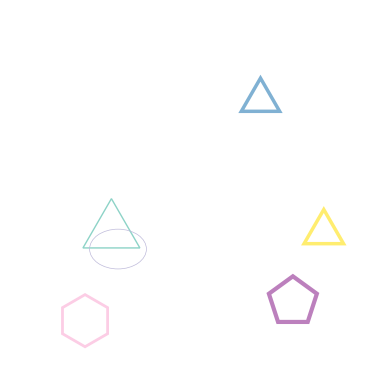[{"shape": "triangle", "thickness": 1, "radius": 0.43, "center": [0.289, 0.399]}, {"shape": "oval", "thickness": 0.5, "radius": 0.37, "center": [0.306, 0.353]}, {"shape": "triangle", "thickness": 2.5, "radius": 0.29, "center": [0.677, 0.74]}, {"shape": "hexagon", "thickness": 2, "radius": 0.34, "center": [0.221, 0.167]}, {"shape": "pentagon", "thickness": 3, "radius": 0.33, "center": [0.761, 0.217]}, {"shape": "triangle", "thickness": 2.5, "radius": 0.3, "center": [0.841, 0.397]}]